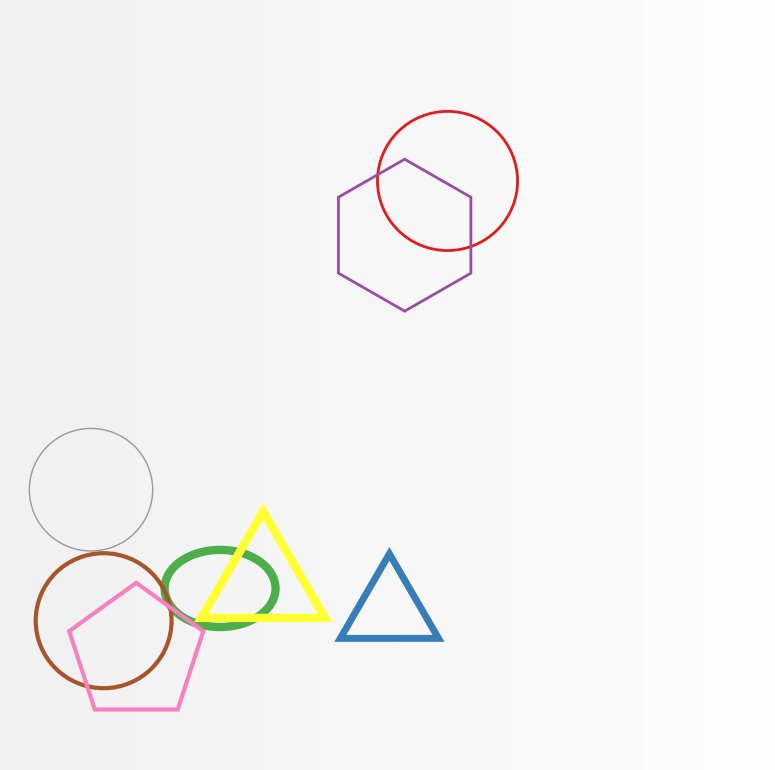[{"shape": "circle", "thickness": 1, "radius": 0.45, "center": [0.577, 0.765]}, {"shape": "triangle", "thickness": 2.5, "radius": 0.37, "center": [0.502, 0.208]}, {"shape": "oval", "thickness": 3, "radius": 0.36, "center": [0.284, 0.236]}, {"shape": "hexagon", "thickness": 1, "radius": 0.49, "center": [0.522, 0.695]}, {"shape": "triangle", "thickness": 3, "radius": 0.46, "center": [0.34, 0.244]}, {"shape": "circle", "thickness": 1.5, "radius": 0.44, "center": [0.134, 0.194]}, {"shape": "pentagon", "thickness": 1.5, "radius": 0.45, "center": [0.176, 0.152]}, {"shape": "circle", "thickness": 0.5, "radius": 0.4, "center": [0.117, 0.364]}]